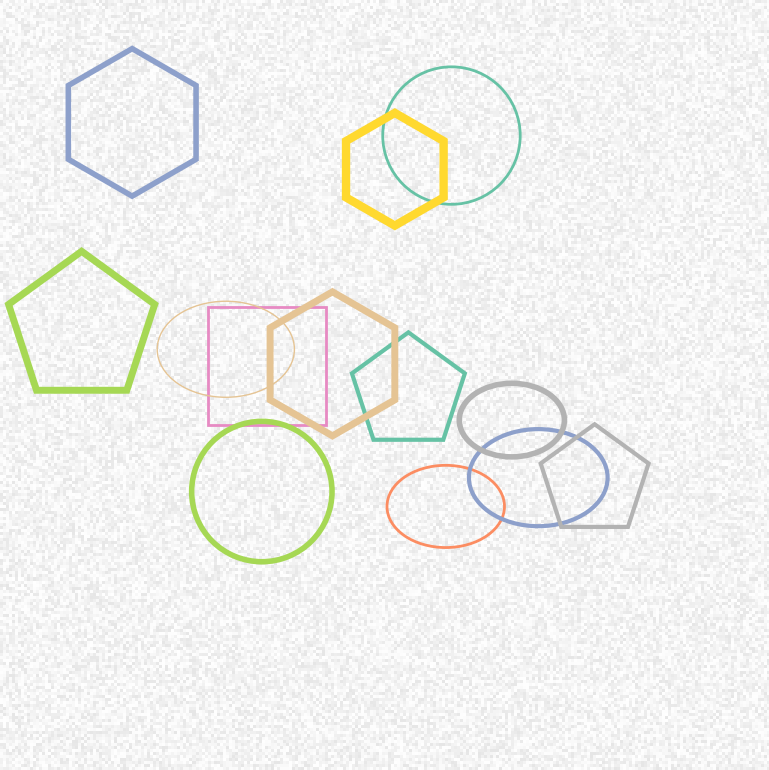[{"shape": "pentagon", "thickness": 1.5, "radius": 0.39, "center": [0.53, 0.491]}, {"shape": "circle", "thickness": 1, "radius": 0.45, "center": [0.586, 0.824]}, {"shape": "oval", "thickness": 1, "radius": 0.38, "center": [0.579, 0.342]}, {"shape": "oval", "thickness": 1.5, "radius": 0.45, "center": [0.699, 0.38]}, {"shape": "hexagon", "thickness": 2, "radius": 0.48, "center": [0.172, 0.841]}, {"shape": "square", "thickness": 1, "radius": 0.38, "center": [0.347, 0.524]}, {"shape": "pentagon", "thickness": 2.5, "radius": 0.5, "center": [0.106, 0.574]}, {"shape": "circle", "thickness": 2, "radius": 0.46, "center": [0.34, 0.362]}, {"shape": "hexagon", "thickness": 3, "radius": 0.37, "center": [0.513, 0.78]}, {"shape": "oval", "thickness": 0.5, "radius": 0.45, "center": [0.293, 0.546]}, {"shape": "hexagon", "thickness": 2.5, "radius": 0.47, "center": [0.432, 0.527]}, {"shape": "pentagon", "thickness": 1.5, "radius": 0.37, "center": [0.772, 0.375]}, {"shape": "oval", "thickness": 2, "radius": 0.34, "center": [0.665, 0.454]}]